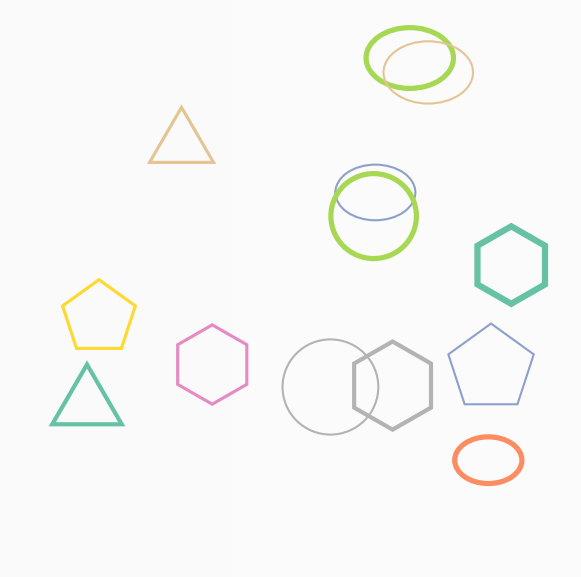[{"shape": "triangle", "thickness": 2, "radius": 0.35, "center": [0.15, 0.299]}, {"shape": "hexagon", "thickness": 3, "radius": 0.34, "center": [0.88, 0.54]}, {"shape": "oval", "thickness": 2.5, "radius": 0.29, "center": [0.84, 0.202]}, {"shape": "pentagon", "thickness": 1, "radius": 0.39, "center": [0.845, 0.362]}, {"shape": "oval", "thickness": 1, "radius": 0.34, "center": [0.646, 0.666]}, {"shape": "hexagon", "thickness": 1.5, "radius": 0.34, "center": [0.365, 0.368]}, {"shape": "oval", "thickness": 2.5, "radius": 0.38, "center": [0.705, 0.899]}, {"shape": "circle", "thickness": 2.5, "radius": 0.37, "center": [0.643, 0.625]}, {"shape": "pentagon", "thickness": 1.5, "radius": 0.33, "center": [0.17, 0.449]}, {"shape": "oval", "thickness": 1, "radius": 0.39, "center": [0.737, 0.874]}, {"shape": "triangle", "thickness": 1.5, "radius": 0.32, "center": [0.312, 0.75]}, {"shape": "hexagon", "thickness": 2, "radius": 0.38, "center": [0.675, 0.331]}, {"shape": "circle", "thickness": 1, "radius": 0.41, "center": [0.568, 0.329]}]